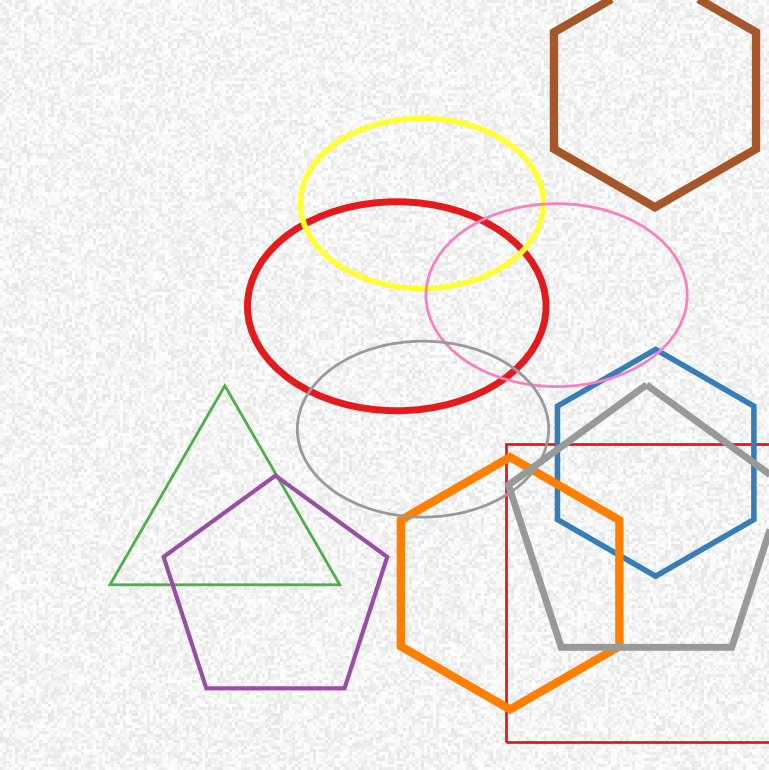[{"shape": "square", "thickness": 1, "radius": 0.97, "center": [0.851, 0.23]}, {"shape": "oval", "thickness": 2.5, "radius": 0.97, "center": [0.515, 0.602]}, {"shape": "hexagon", "thickness": 2, "radius": 0.74, "center": [0.852, 0.399]}, {"shape": "triangle", "thickness": 1, "radius": 0.86, "center": [0.292, 0.327]}, {"shape": "pentagon", "thickness": 1.5, "radius": 0.76, "center": [0.358, 0.23]}, {"shape": "hexagon", "thickness": 3, "radius": 0.82, "center": [0.662, 0.243]}, {"shape": "oval", "thickness": 2, "radius": 0.79, "center": [0.548, 0.736]}, {"shape": "hexagon", "thickness": 3, "radius": 0.76, "center": [0.851, 0.882]}, {"shape": "oval", "thickness": 1, "radius": 0.85, "center": [0.723, 0.617]}, {"shape": "oval", "thickness": 1, "radius": 0.82, "center": [0.549, 0.443]}, {"shape": "pentagon", "thickness": 2.5, "radius": 0.94, "center": [0.84, 0.312]}]